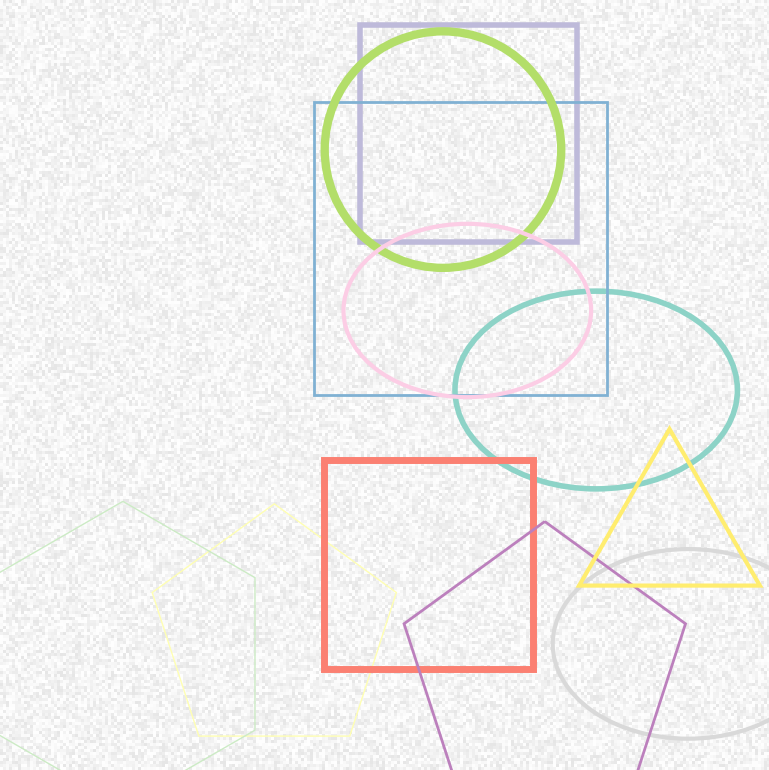[{"shape": "oval", "thickness": 2, "radius": 0.92, "center": [0.774, 0.494]}, {"shape": "pentagon", "thickness": 0.5, "radius": 0.83, "center": [0.356, 0.179]}, {"shape": "square", "thickness": 2, "radius": 0.7, "center": [0.609, 0.826]}, {"shape": "square", "thickness": 2.5, "radius": 0.68, "center": [0.557, 0.267]}, {"shape": "square", "thickness": 1, "radius": 0.95, "center": [0.598, 0.677]}, {"shape": "circle", "thickness": 3, "radius": 0.77, "center": [0.575, 0.806]}, {"shape": "oval", "thickness": 1.5, "radius": 0.8, "center": [0.607, 0.597]}, {"shape": "oval", "thickness": 1.5, "radius": 0.88, "center": [0.894, 0.164]}, {"shape": "pentagon", "thickness": 1, "radius": 0.96, "center": [0.708, 0.131]}, {"shape": "hexagon", "thickness": 0.5, "radius": 0.99, "center": [0.16, 0.151]}, {"shape": "triangle", "thickness": 1.5, "radius": 0.68, "center": [0.869, 0.307]}]